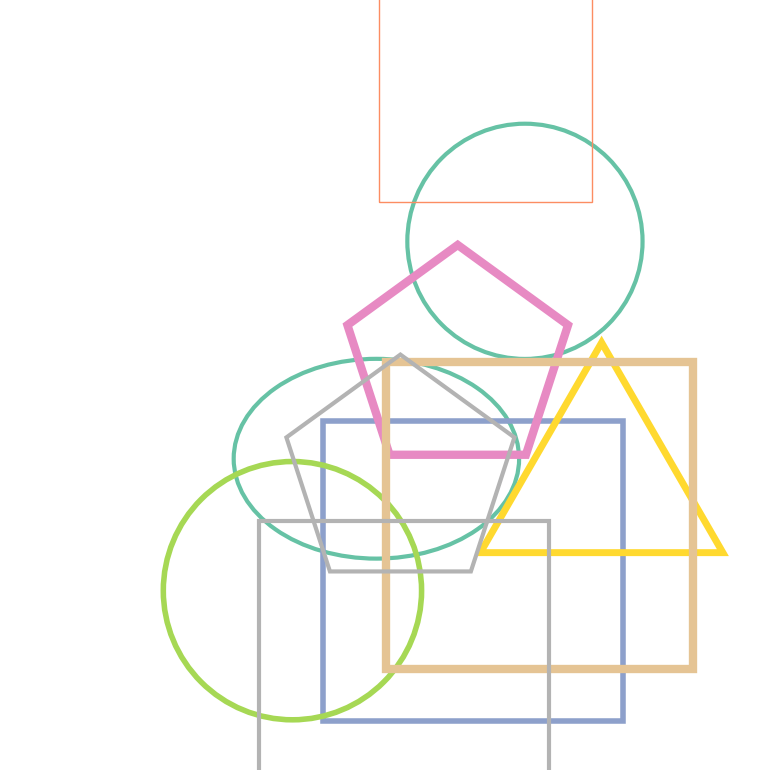[{"shape": "oval", "thickness": 1.5, "radius": 0.93, "center": [0.489, 0.404]}, {"shape": "circle", "thickness": 1.5, "radius": 0.76, "center": [0.682, 0.687]}, {"shape": "square", "thickness": 0.5, "radius": 0.69, "center": [0.63, 0.876]}, {"shape": "square", "thickness": 2, "radius": 0.97, "center": [0.614, 0.258]}, {"shape": "pentagon", "thickness": 3, "radius": 0.75, "center": [0.594, 0.531]}, {"shape": "circle", "thickness": 2, "radius": 0.84, "center": [0.38, 0.233]}, {"shape": "triangle", "thickness": 2.5, "radius": 0.91, "center": [0.781, 0.373]}, {"shape": "square", "thickness": 3, "radius": 1.0, "center": [0.701, 0.33]}, {"shape": "square", "thickness": 1.5, "radius": 0.94, "center": [0.525, 0.135]}, {"shape": "pentagon", "thickness": 1.5, "radius": 0.78, "center": [0.52, 0.384]}]